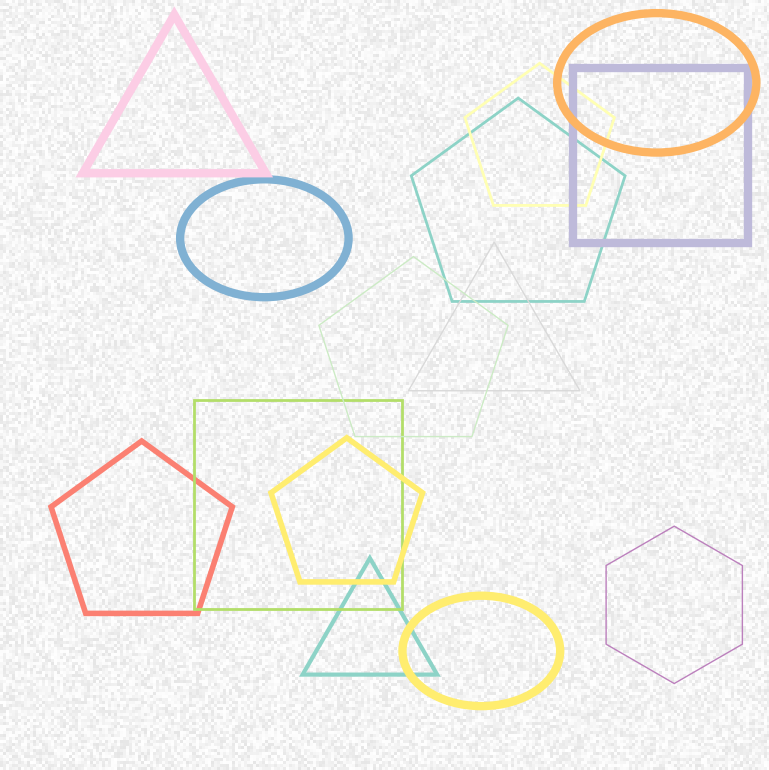[{"shape": "triangle", "thickness": 1.5, "radius": 0.5, "center": [0.48, 0.174]}, {"shape": "pentagon", "thickness": 1, "radius": 0.73, "center": [0.673, 0.727]}, {"shape": "pentagon", "thickness": 1, "radius": 0.51, "center": [0.701, 0.816]}, {"shape": "square", "thickness": 3, "radius": 0.57, "center": [0.857, 0.798]}, {"shape": "pentagon", "thickness": 2, "radius": 0.62, "center": [0.184, 0.304]}, {"shape": "oval", "thickness": 3, "radius": 0.55, "center": [0.343, 0.691]}, {"shape": "oval", "thickness": 3, "radius": 0.65, "center": [0.853, 0.892]}, {"shape": "square", "thickness": 1, "radius": 0.68, "center": [0.387, 0.345]}, {"shape": "triangle", "thickness": 3, "radius": 0.69, "center": [0.226, 0.844]}, {"shape": "triangle", "thickness": 0.5, "radius": 0.64, "center": [0.642, 0.557]}, {"shape": "hexagon", "thickness": 0.5, "radius": 0.51, "center": [0.876, 0.214]}, {"shape": "pentagon", "thickness": 0.5, "radius": 0.65, "center": [0.537, 0.538]}, {"shape": "pentagon", "thickness": 2, "radius": 0.52, "center": [0.45, 0.328]}, {"shape": "oval", "thickness": 3, "radius": 0.51, "center": [0.625, 0.155]}]